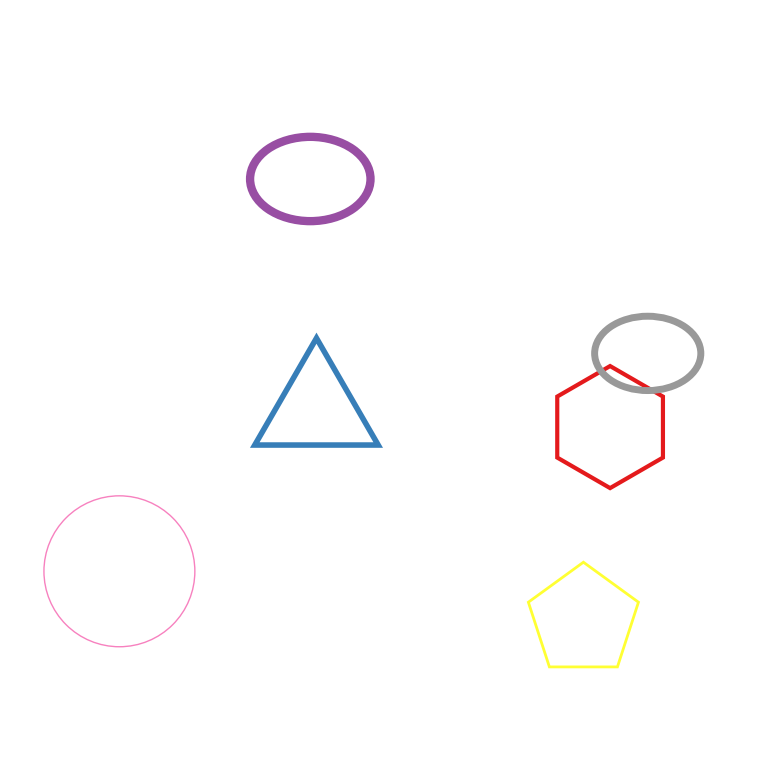[{"shape": "hexagon", "thickness": 1.5, "radius": 0.4, "center": [0.792, 0.445]}, {"shape": "triangle", "thickness": 2, "radius": 0.46, "center": [0.411, 0.468]}, {"shape": "oval", "thickness": 3, "radius": 0.39, "center": [0.403, 0.768]}, {"shape": "pentagon", "thickness": 1, "radius": 0.38, "center": [0.758, 0.195]}, {"shape": "circle", "thickness": 0.5, "radius": 0.49, "center": [0.155, 0.258]}, {"shape": "oval", "thickness": 2.5, "radius": 0.34, "center": [0.841, 0.541]}]